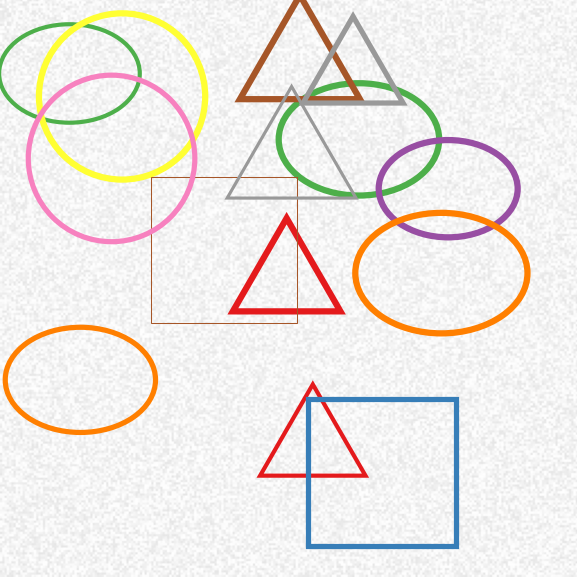[{"shape": "triangle", "thickness": 3, "radius": 0.54, "center": [0.496, 0.514]}, {"shape": "triangle", "thickness": 2, "radius": 0.53, "center": [0.542, 0.228]}, {"shape": "square", "thickness": 2.5, "radius": 0.64, "center": [0.662, 0.18]}, {"shape": "oval", "thickness": 3, "radius": 0.69, "center": [0.622, 0.758]}, {"shape": "oval", "thickness": 2, "radius": 0.61, "center": [0.12, 0.872]}, {"shape": "oval", "thickness": 3, "radius": 0.6, "center": [0.776, 0.672]}, {"shape": "oval", "thickness": 3, "radius": 0.75, "center": [0.764, 0.526]}, {"shape": "oval", "thickness": 2.5, "radius": 0.65, "center": [0.139, 0.341]}, {"shape": "circle", "thickness": 3, "radius": 0.72, "center": [0.211, 0.832]}, {"shape": "square", "thickness": 0.5, "radius": 0.63, "center": [0.387, 0.566]}, {"shape": "triangle", "thickness": 3, "radius": 0.6, "center": [0.519, 0.887]}, {"shape": "circle", "thickness": 2.5, "radius": 0.72, "center": [0.193, 0.725]}, {"shape": "triangle", "thickness": 1.5, "radius": 0.64, "center": [0.505, 0.721]}, {"shape": "triangle", "thickness": 2.5, "radius": 0.5, "center": [0.611, 0.871]}]